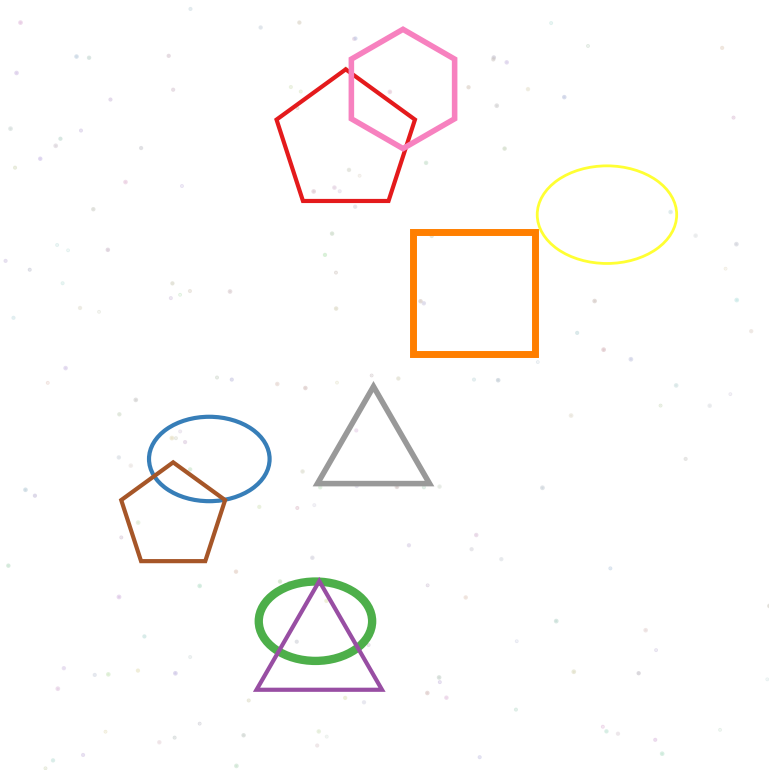[{"shape": "pentagon", "thickness": 1.5, "radius": 0.47, "center": [0.449, 0.815]}, {"shape": "oval", "thickness": 1.5, "radius": 0.39, "center": [0.272, 0.404]}, {"shape": "oval", "thickness": 3, "radius": 0.37, "center": [0.41, 0.193]}, {"shape": "triangle", "thickness": 1.5, "radius": 0.47, "center": [0.415, 0.151]}, {"shape": "square", "thickness": 2.5, "radius": 0.4, "center": [0.616, 0.619]}, {"shape": "oval", "thickness": 1, "radius": 0.45, "center": [0.788, 0.721]}, {"shape": "pentagon", "thickness": 1.5, "radius": 0.35, "center": [0.225, 0.329]}, {"shape": "hexagon", "thickness": 2, "radius": 0.39, "center": [0.523, 0.884]}, {"shape": "triangle", "thickness": 2, "radius": 0.42, "center": [0.485, 0.414]}]